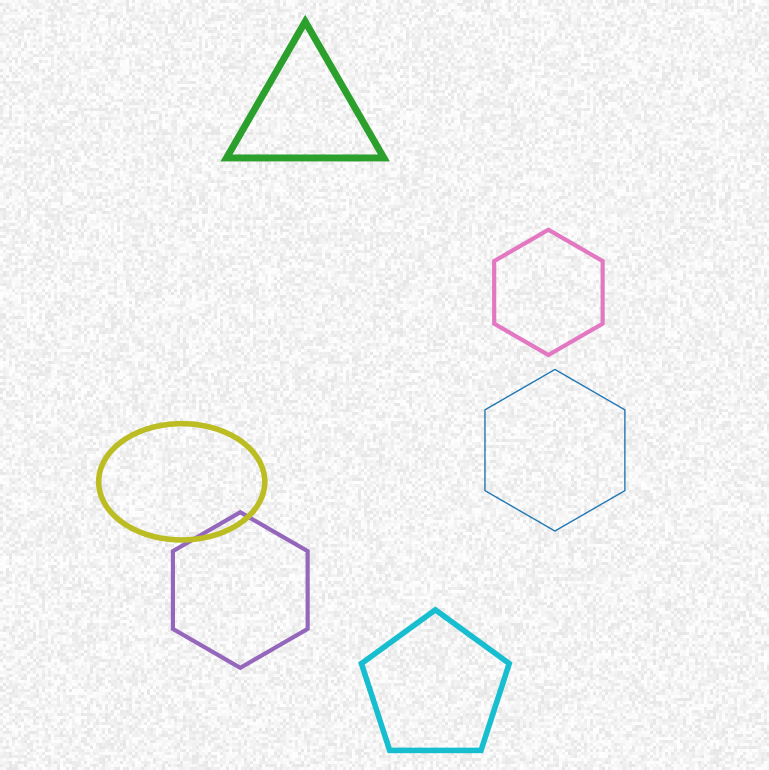[{"shape": "hexagon", "thickness": 0.5, "radius": 0.52, "center": [0.721, 0.415]}, {"shape": "triangle", "thickness": 2.5, "radius": 0.59, "center": [0.396, 0.854]}, {"shape": "hexagon", "thickness": 1.5, "radius": 0.51, "center": [0.312, 0.234]}, {"shape": "hexagon", "thickness": 1.5, "radius": 0.41, "center": [0.712, 0.62]}, {"shape": "oval", "thickness": 2, "radius": 0.54, "center": [0.236, 0.374]}, {"shape": "pentagon", "thickness": 2, "radius": 0.5, "center": [0.565, 0.107]}]